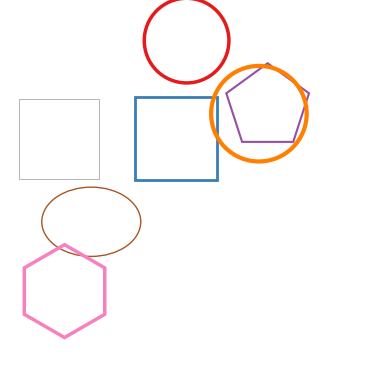[{"shape": "circle", "thickness": 2.5, "radius": 0.55, "center": [0.485, 0.895]}, {"shape": "square", "thickness": 2, "radius": 0.54, "center": [0.457, 0.641]}, {"shape": "pentagon", "thickness": 1.5, "radius": 0.56, "center": [0.695, 0.723]}, {"shape": "circle", "thickness": 3, "radius": 0.62, "center": [0.672, 0.705]}, {"shape": "oval", "thickness": 1, "radius": 0.64, "center": [0.237, 0.424]}, {"shape": "hexagon", "thickness": 2.5, "radius": 0.6, "center": [0.168, 0.244]}, {"shape": "square", "thickness": 0.5, "radius": 0.52, "center": [0.153, 0.638]}]